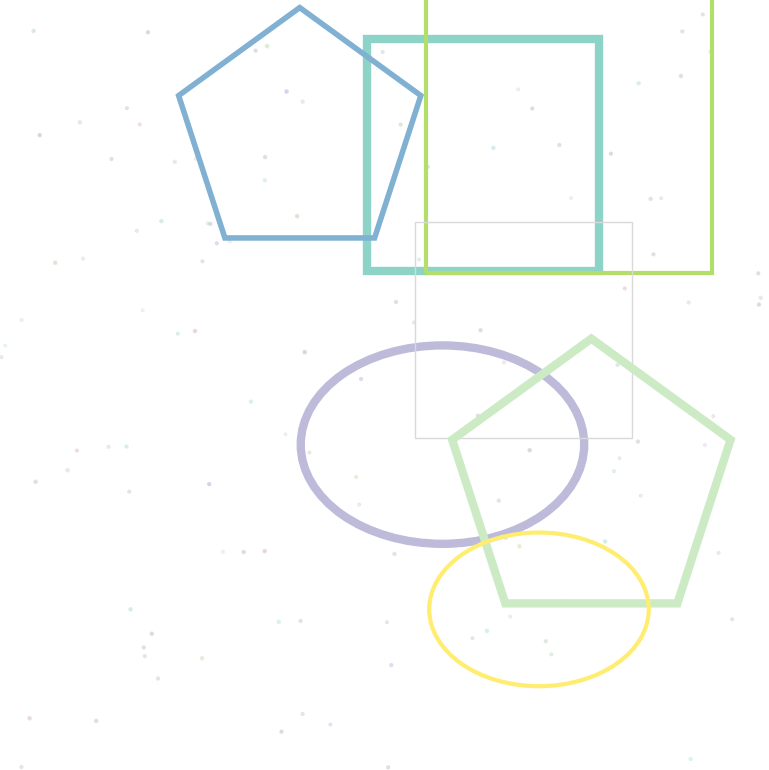[{"shape": "square", "thickness": 3, "radius": 0.75, "center": [0.628, 0.798]}, {"shape": "oval", "thickness": 3, "radius": 0.92, "center": [0.575, 0.423]}, {"shape": "pentagon", "thickness": 2, "radius": 0.83, "center": [0.389, 0.825]}, {"shape": "square", "thickness": 1.5, "radius": 0.93, "center": [0.739, 0.831]}, {"shape": "square", "thickness": 0.5, "radius": 0.7, "center": [0.68, 0.572]}, {"shape": "pentagon", "thickness": 3, "radius": 0.95, "center": [0.768, 0.37]}, {"shape": "oval", "thickness": 1.5, "radius": 0.71, "center": [0.7, 0.209]}]